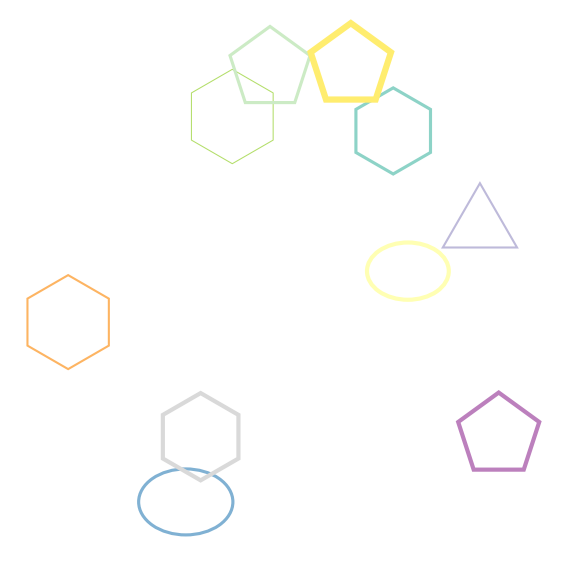[{"shape": "hexagon", "thickness": 1.5, "radius": 0.37, "center": [0.681, 0.772]}, {"shape": "oval", "thickness": 2, "radius": 0.35, "center": [0.706, 0.53]}, {"shape": "triangle", "thickness": 1, "radius": 0.37, "center": [0.831, 0.608]}, {"shape": "oval", "thickness": 1.5, "radius": 0.41, "center": [0.322, 0.13]}, {"shape": "hexagon", "thickness": 1, "radius": 0.41, "center": [0.118, 0.441]}, {"shape": "hexagon", "thickness": 0.5, "radius": 0.41, "center": [0.402, 0.797]}, {"shape": "hexagon", "thickness": 2, "radius": 0.38, "center": [0.347, 0.243]}, {"shape": "pentagon", "thickness": 2, "radius": 0.37, "center": [0.864, 0.246]}, {"shape": "pentagon", "thickness": 1.5, "radius": 0.36, "center": [0.468, 0.88]}, {"shape": "pentagon", "thickness": 3, "radius": 0.37, "center": [0.607, 0.886]}]